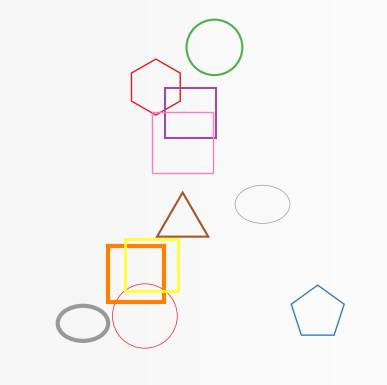[{"shape": "hexagon", "thickness": 1, "radius": 0.36, "center": [0.402, 0.774]}, {"shape": "circle", "thickness": 0.5, "radius": 0.42, "center": [0.374, 0.179]}, {"shape": "pentagon", "thickness": 1, "radius": 0.36, "center": [0.82, 0.188]}, {"shape": "circle", "thickness": 1.5, "radius": 0.36, "center": [0.553, 0.877]}, {"shape": "square", "thickness": 1.5, "radius": 0.33, "center": [0.492, 0.707]}, {"shape": "square", "thickness": 3, "radius": 0.36, "center": [0.351, 0.287]}, {"shape": "square", "thickness": 2, "radius": 0.34, "center": [0.391, 0.311]}, {"shape": "triangle", "thickness": 1.5, "radius": 0.38, "center": [0.471, 0.424]}, {"shape": "square", "thickness": 1, "radius": 0.4, "center": [0.47, 0.631]}, {"shape": "oval", "thickness": 0.5, "radius": 0.35, "center": [0.677, 0.469]}, {"shape": "oval", "thickness": 3, "radius": 0.33, "center": [0.214, 0.16]}]